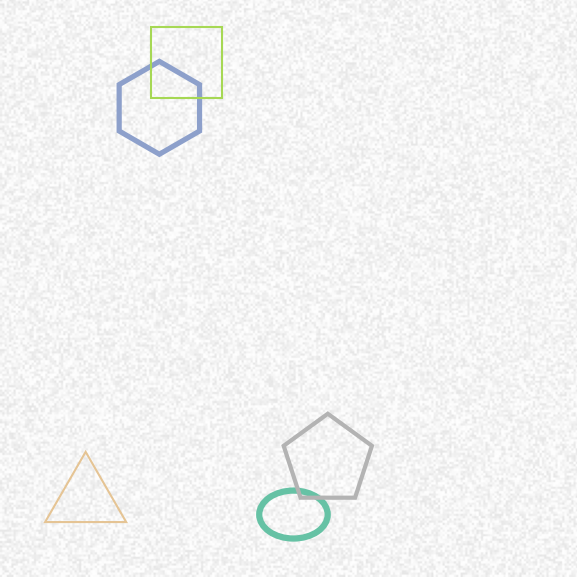[{"shape": "oval", "thickness": 3, "radius": 0.3, "center": [0.508, 0.108]}, {"shape": "hexagon", "thickness": 2.5, "radius": 0.4, "center": [0.276, 0.812]}, {"shape": "square", "thickness": 1, "radius": 0.31, "center": [0.323, 0.891]}, {"shape": "triangle", "thickness": 1, "radius": 0.41, "center": [0.148, 0.136]}, {"shape": "pentagon", "thickness": 2, "radius": 0.4, "center": [0.568, 0.202]}]